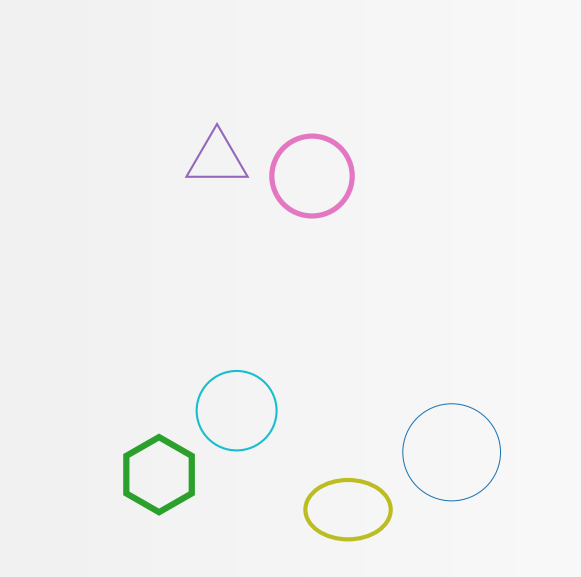[{"shape": "circle", "thickness": 0.5, "radius": 0.42, "center": [0.777, 0.216]}, {"shape": "hexagon", "thickness": 3, "radius": 0.32, "center": [0.274, 0.177]}, {"shape": "triangle", "thickness": 1, "radius": 0.3, "center": [0.373, 0.723]}, {"shape": "circle", "thickness": 2.5, "radius": 0.35, "center": [0.537, 0.694]}, {"shape": "oval", "thickness": 2, "radius": 0.37, "center": [0.599, 0.117]}, {"shape": "circle", "thickness": 1, "radius": 0.34, "center": [0.407, 0.288]}]